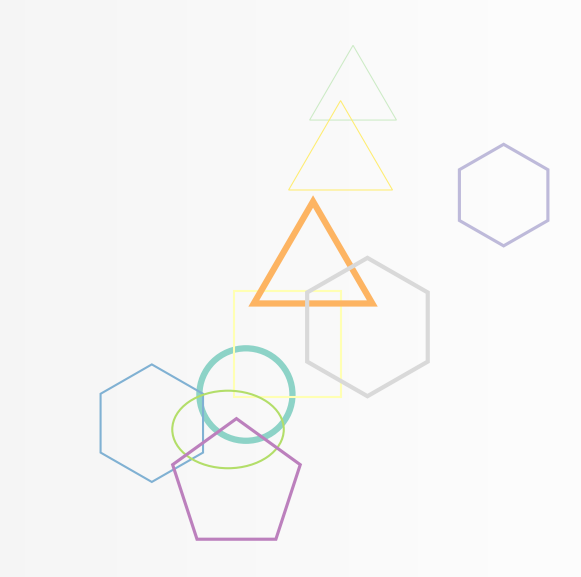[{"shape": "circle", "thickness": 3, "radius": 0.4, "center": [0.423, 0.316]}, {"shape": "square", "thickness": 1, "radius": 0.46, "center": [0.494, 0.403]}, {"shape": "hexagon", "thickness": 1.5, "radius": 0.44, "center": [0.866, 0.661]}, {"shape": "hexagon", "thickness": 1, "radius": 0.51, "center": [0.261, 0.266]}, {"shape": "triangle", "thickness": 3, "radius": 0.59, "center": [0.539, 0.533]}, {"shape": "oval", "thickness": 1, "radius": 0.48, "center": [0.392, 0.255]}, {"shape": "hexagon", "thickness": 2, "radius": 0.6, "center": [0.632, 0.433]}, {"shape": "pentagon", "thickness": 1.5, "radius": 0.58, "center": [0.407, 0.159]}, {"shape": "triangle", "thickness": 0.5, "radius": 0.43, "center": [0.607, 0.834]}, {"shape": "triangle", "thickness": 0.5, "radius": 0.52, "center": [0.586, 0.722]}]